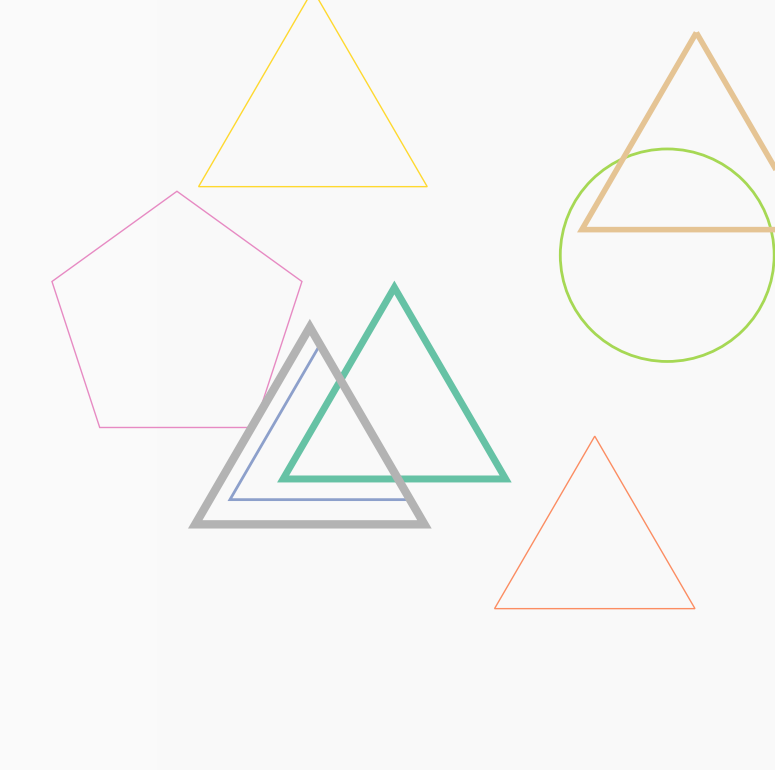[{"shape": "triangle", "thickness": 2.5, "radius": 0.83, "center": [0.509, 0.461]}, {"shape": "triangle", "thickness": 0.5, "radius": 0.75, "center": [0.767, 0.284]}, {"shape": "triangle", "thickness": 1, "radius": 0.67, "center": [0.412, 0.418]}, {"shape": "pentagon", "thickness": 0.5, "radius": 0.85, "center": [0.228, 0.582]}, {"shape": "circle", "thickness": 1, "radius": 0.69, "center": [0.861, 0.669]}, {"shape": "triangle", "thickness": 0.5, "radius": 0.85, "center": [0.404, 0.843]}, {"shape": "triangle", "thickness": 2, "radius": 0.85, "center": [0.899, 0.787]}, {"shape": "triangle", "thickness": 3, "radius": 0.85, "center": [0.4, 0.404]}]